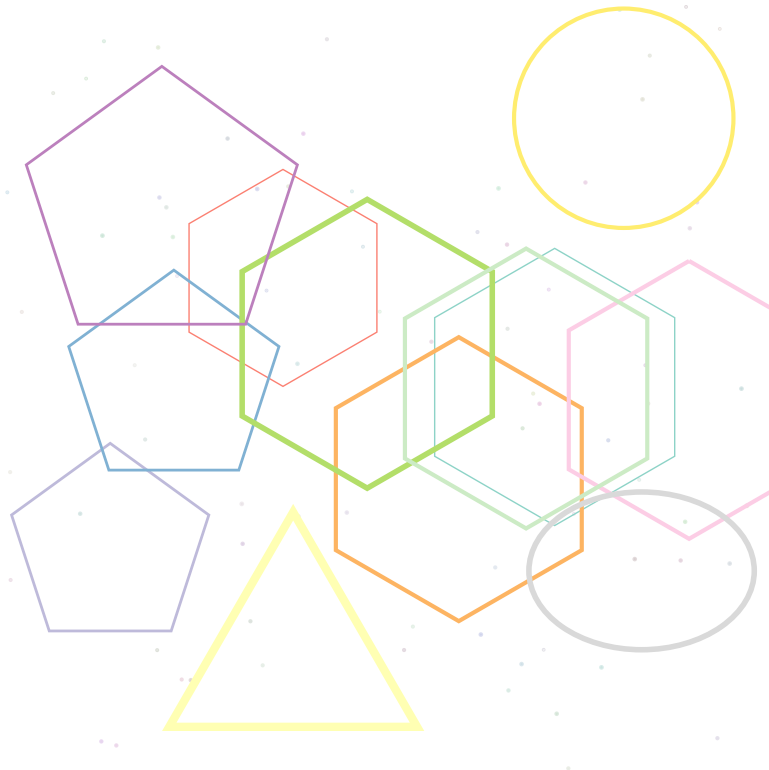[{"shape": "hexagon", "thickness": 0.5, "radius": 0.9, "center": [0.72, 0.497]}, {"shape": "triangle", "thickness": 3, "radius": 0.93, "center": [0.381, 0.149]}, {"shape": "pentagon", "thickness": 1, "radius": 0.67, "center": [0.143, 0.29]}, {"shape": "hexagon", "thickness": 0.5, "radius": 0.7, "center": [0.368, 0.639]}, {"shape": "pentagon", "thickness": 1, "radius": 0.72, "center": [0.226, 0.506]}, {"shape": "hexagon", "thickness": 1.5, "radius": 0.92, "center": [0.596, 0.378]}, {"shape": "hexagon", "thickness": 2, "radius": 0.94, "center": [0.477, 0.554]}, {"shape": "hexagon", "thickness": 1.5, "radius": 0.9, "center": [0.895, 0.481]}, {"shape": "oval", "thickness": 2, "radius": 0.73, "center": [0.833, 0.259]}, {"shape": "pentagon", "thickness": 1, "radius": 0.93, "center": [0.21, 0.729]}, {"shape": "hexagon", "thickness": 1.5, "radius": 0.91, "center": [0.683, 0.495]}, {"shape": "circle", "thickness": 1.5, "radius": 0.71, "center": [0.81, 0.846]}]